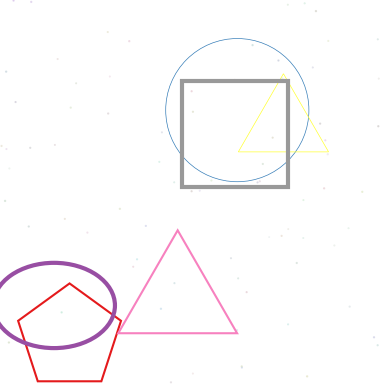[{"shape": "pentagon", "thickness": 1.5, "radius": 0.7, "center": [0.181, 0.123]}, {"shape": "circle", "thickness": 0.5, "radius": 0.93, "center": [0.616, 0.714]}, {"shape": "oval", "thickness": 3, "radius": 0.79, "center": [0.14, 0.207]}, {"shape": "triangle", "thickness": 0.5, "radius": 0.68, "center": [0.736, 0.673]}, {"shape": "triangle", "thickness": 1.5, "radius": 0.89, "center": [0.461, 0.224]}, {"shape": "square", "thickness": 3, "radius": 0.69, "center": [0.611, 0.652]}]